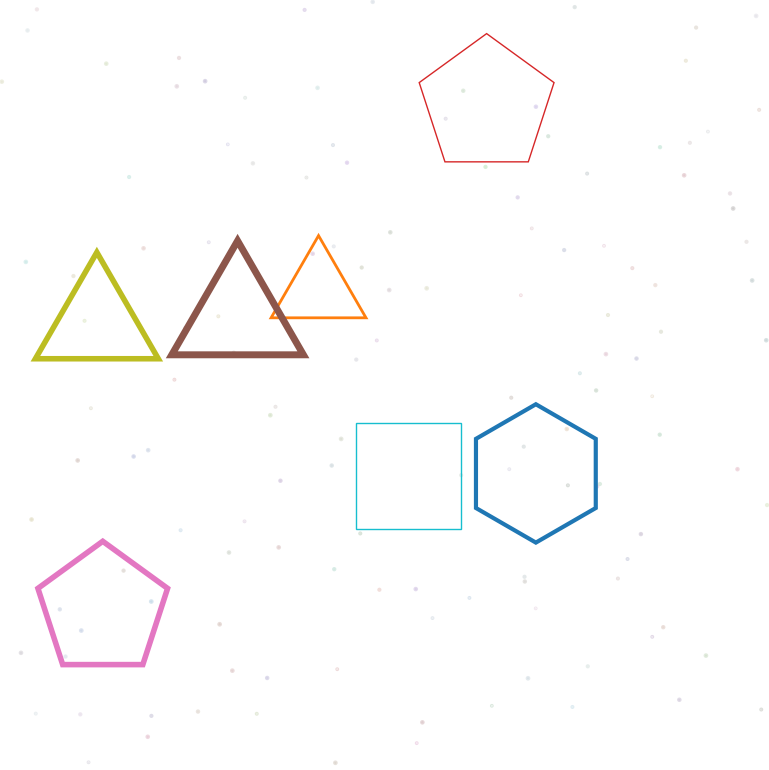[{"shape": "hexagon", "thickness": 1.5, "radius": 0.45, "center": [0.696, 0.385]}, {"shape": "triangle", "thickness": 1, "radius": 0.36, "center": [0.414, 0.623]}, {"shape": "pentagon", "thickness": 0.5, "radius": 0.46, "center": [0.632, 0.864]}, {"shape": "triangle", "thickness": 2.5, "radius": 0.49, "center": [0.309, 0.589]}, {"shape": "pentagon", "thickness": 2, "radius": 0.44, "center": [0.133, 0.208]}, {"shape": "triangle", "thickness": 2, "radius": 0.46, "center": [0.126, 0.58]}, {"shape": "square", "thickness": 0.5, "radius": 0.34, "center": [0.53, 0.382]}]